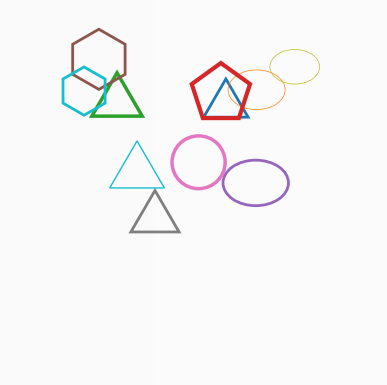[{"shape": "triangle", "thickness": 2, "radius": 0.33, "center": [0.583, 0.729]}, {"shape": "oval", "thickness": 0.5, "radius": 0.37, "center": [0.662, 0.767]}, {"shape": "triangle", "thickness": 2.5, "radius": 0.38, "center": [0.302, 0.736]}, {"shape": "pentagon", "thickness": 3, "radius": 0.4, "center": [0.57, 0.757]}, {"shape": "oval", "thickness": 2, "radius": 0.42, "center": [0.66, 0.525]}, {"shape": "hexagon", "thickness": 2, "radius": 0.39, "center": [0.255, 0.846]}, {"shape": "circle", "thickness": 2.5, "radius": 0.34, "center": [0.512, 0.579]}, {"shape": "triangle", "thickness": 2, "radius": 0.36, "center": [0.4, 0.433]}, {"shape": "oval", "thickness": 0.5, "radius": 0.32, "center": [0.761, 0.827]}, {"shape": "triangle", "thickness": 1, "radius": 0.41, "center": [0.354, 0.553]}, {"shape": "hexagon", "thickness": 2, "radius": 0.31, "center": [0.217, 0.763]}]